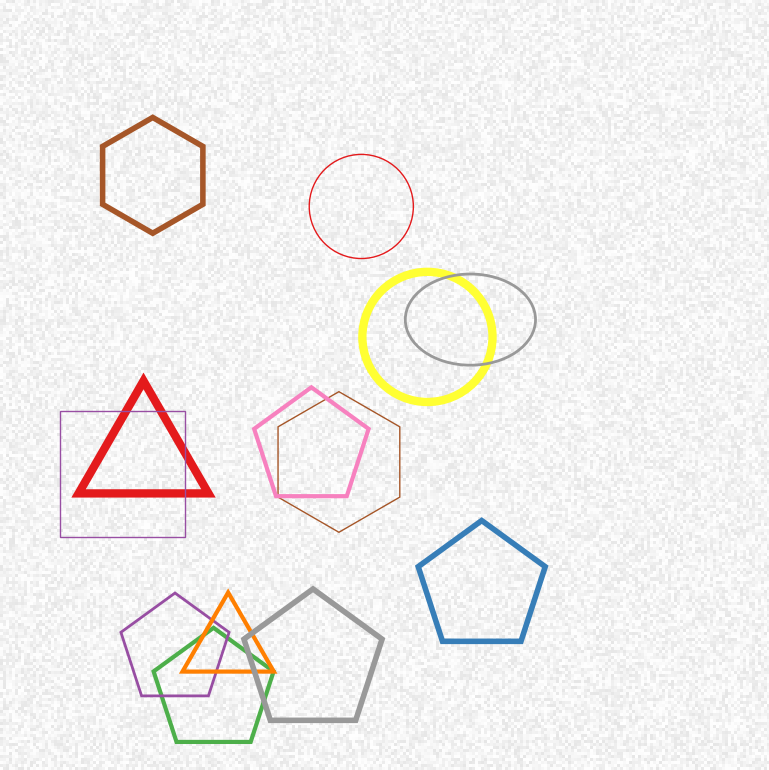[{"shape": "circle", "thickness": 0.5, "radius": 0.34, "center": [0.469, 0.732]}, {"shape": "triangle", "thickness": 3, "radius": 0.49, "center": [0.186, 0.408]}, {"shape": "pentagon", "thickness": 2, "radius": 0.43, "center": [0.626, 0.237]}, {"shape": "pentagon", "thickness": 1.5, "radius": 0.41, "center": [0.277, 0.103]}, {"shape": "square", "thickness": 0.5, "radius": 0.41, "center": [0.159, 0.385]}, {"shape": "pentagon", "thickness": 1, "radius": 0.37, "center": [0.227, 0.156]}, {"shape": "triangle", "thickness": 1.5, "radius": 0.34, "center": [0.296, 0.162]}, {"shape": "circle", "thickness": 3, "radius": 0.42, "center": [0.555, 0.562]}, {"shape": "hexagon", "thickness": 2, "radius": 0.38, "center": [0.198, 0.772]}, {"shape": "hexagon", "thickness": 0.5, "radius": 0.46, "center": [0.44, 0.4]}, {"shape": "pentagon", "thickness": 1.5, "radius": 0.39, "center": [0.404, 0.419]}, {"shape": "pentagon", "thickness": 2, "radius": 0.47, "center": [0.406, 0.141]}, {"shape": "oval", "thickness": 1, "radius": 0.42, "center": [0.611, 0.585]}]